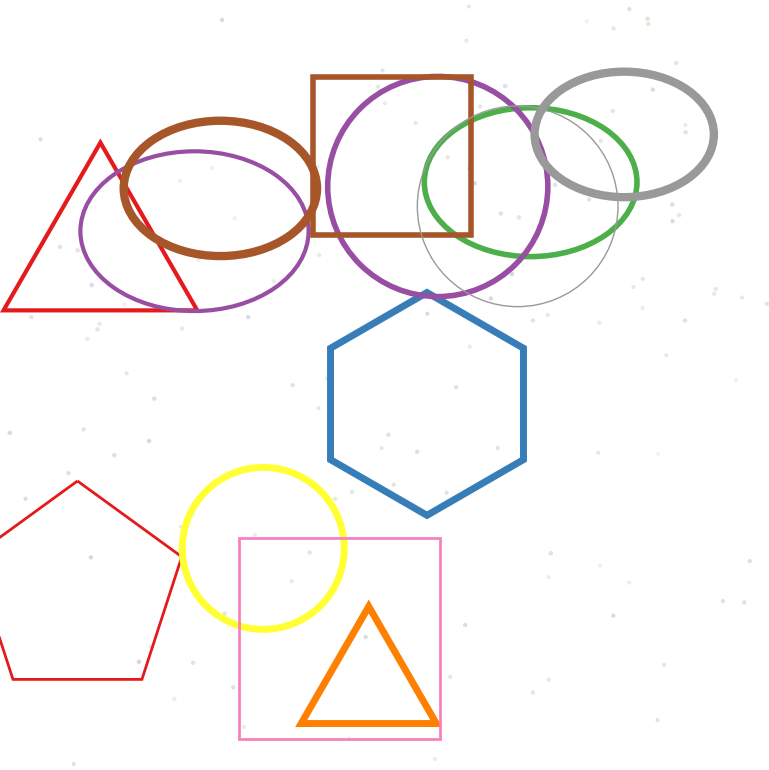[{"shape": "pentagon", "thickness": 1, "radius": 0.71, "center": [0.101, 0.233]}, {"shape": "triangle", "thickness": 1.5, "radius": 0.73, "center": [0.13, 0.67]}, {"shape": "hexagon", "thickness": 2.5, "radius": 0.72, "center": [0.555, 0.475]}, {"shape": "oval", "thickness": 2, "radius": 0.69, "center": [0.689, 0.763]}, {"shape": "circle", "thickness": 2, "radius": 0.71, "center": [0.569, 0.758]}, {"shape": "oval", "thickness": 1.5, "radius": 0.74, "center": [0.253, 0.7]}, {"shape": "triangle", "thickness": 2.5, "radius": 0.51, "center": [0.479, 0.111]}, {"shape": "circle", "thickness": 2.5, "radius": 0.53, "center": [0.342, 0.288]}, {"shape": "oval", "thickness": 3, "radius": 0.63, "center": [0.286, 0.755]}, {"shape": "square", "thickness": 2, "radius": 0.51, "center": [0.509, 0.798]}, {"shape": "square", "thickness": 1, "radius": 0.65, "center": [0.441, 0.17]}, {"shape": "circle", "thickness": 0.5, "radius": 0.65, "center": [0.672, 0.732]}, {"shape": "oval", "thickness": 3, "radius": 0.58, "center": [0.811, 0.825]}]